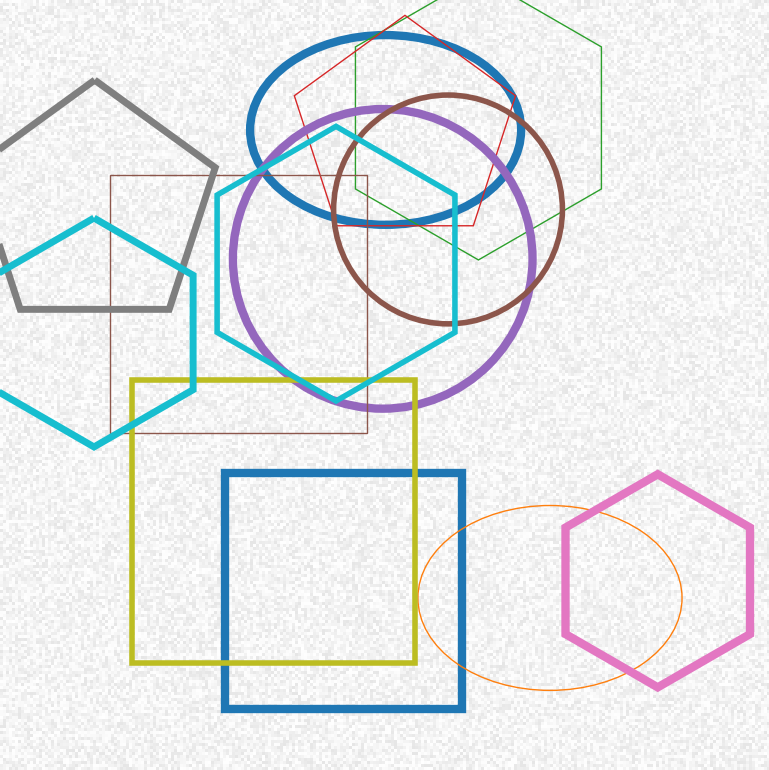[{"shape": "oval", "thickness": 3, "radius": 0.88, "center": [0.501, 0.831]}, {"shape": "square", "thickness": 3, "radius": 0.77, "center": [0.446, 0.232]}, {"shape": "oval", "thickness": 0.5, "radius": 0.86, "center": [0.714, 0.223]}, {"shape": "hexagon", "thickness": 0.5, "radius": 0.92, "center": [0.621, 0.847]}, {"shape": "pentagon", "thickness": 0.5, "radius": 0.76, "center": [0.526, 0.829]}, {"shape": "circle", "thickness": 3, "radius": 0.97, "center": [0.497, 0.664]}, {"shape": "square", "thickness": 0.5, "radius": 0.84, "center": [0.31, 0.605]}, {"shape": "circle", "thickness": 2, "radius": 0.74, "center": [0.582, 0.728]}, {"shape": "hexagon", "thickness": 3, "radius": 0.69, "center": [0.854, 0.246]}, {"shape": "pentagon", "thickness": 2.5, "radius": 0.82, "center": [0.123, 0.731]}, {"shape": "square", "thickness": 2, "radius": 0.92, "center": [0.355, 0.322]}, {"shape": "hexagon", "thickness": 2, "radius": 0.89, "center": [0.436, 0.658]}, {"shape": "hexagon", "thickness": 2.5, "radius": 0.74, "center": [0.122, 0.568]}]